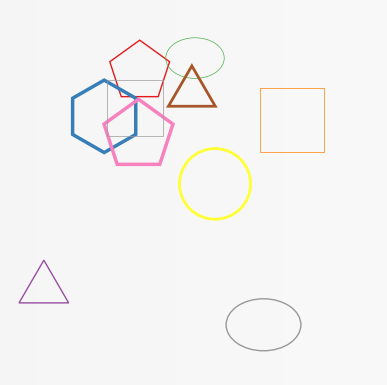[{"shape": "pentagon", "thickness": 1, "radius": 0.41, "center": [0.361, 0.815]}, {"shape": "hexagon", "thickness": 2.5, "radius": 0.47, "center": [0.269, 0.698]}, {"shape": "oval", "thickness": 0.5, "radius": 0.38, "center": [0.503, 0.849]}, {"shape": "triangle", "thickness": 1, "radius": 0.37, "center": [0.113, 0.25]}, {"shape": "square", "thickness": 0.5, "radius": 0.41, "center": [0.754, 0.689]}, {"shape": "circle", "thickness": 2, "radius": 0.46, "center": [0.555, 0.522]}, {"shape": "triangle", "thickness": 2, "radius": 0.35, "center": [0.495, 0.759]}, {"shape": "pentagon", "thickness": 2.5, "radius": 0.47, "center": [0.357, 0.649]}, {"shape": "square", "thickness": 0.5, "radius": 0.36, "center": [0.348, 0.719]}, {"shape": "oval", "thickness": 1, "radius": 0.48, "center": [0.68, 0.156]}]